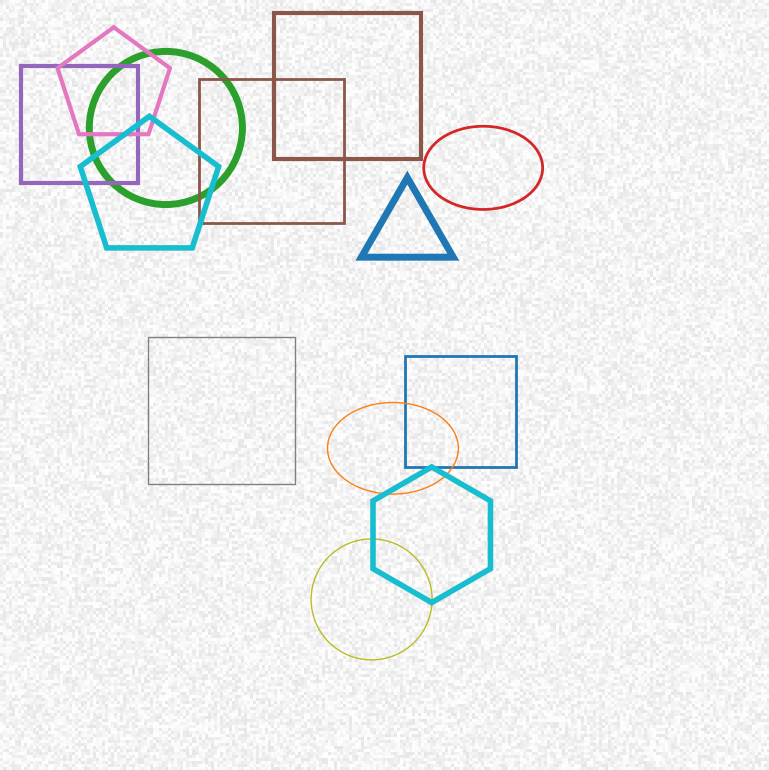[{"shape": "triangle", "thickness": 2.5, "radius": 0.34, "center": [0.529, 0.7]}, {"shape": "square", "thickness": 1, "radius": 0.36, "center": [0.598, 0.465]}, {"shape": "oval", "thickness": 0.5, "radius": 0.42, "center": [0.51, 0.418]}, {"shape": "circle", "thickness": 2.5, "radius": 0.5, "center": [0.215, 0.834]}, {"shape": "oval", "thickness": 1, "radius": 0.39, "center": [0.628, 0.782]}, {"shape": "square", "thickness": 1.5, "radius": 0.38, "center": [0.104, 0.838]}, {"shape": "square", "thickness": 1, "radius": 0.47, "center": [0.353, 0.804]}, {"shape": "square", "thickness": 1.5, "radius": 0.48, "center": [0.451, 0.888]}, {"shape": "pentagon", "thickness": 1.5, "radius": 0.38, "center": [0.148, 0.888]}, {"shape": "square", "thickness": 0.5, "radius": 0.48, "center": [0.287, 0.467]}, {"shape": "circle", "thickness": 0.5, "radius": 0.39, "center": [0.483, 0.222]}, {"shape": "pentagon", "thickness": 2, "radius": 0.47, "center": [0.194, 0.754]}, {"shape": "hexagon", "thickness": 2, "radius": 0.44, "center": [0.561, 0.306]}]